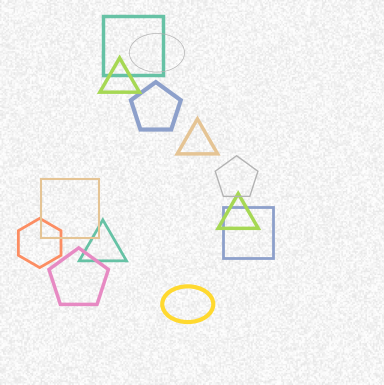[{"shape": "square", "thickness": 2.5, "radius": 0.39, "center": [0.345, 0.881]}, {"shape": "triangle", "thickness": 2, "radius": 0.35, "center": [0.267, 0.358]}, {"shape": "hexagon", "thickness": 2, "radius": 0.32, "center": [0.103, 0.369]}, {"shape": "pentagon", "thickness": 3, "radius": 0.34, "center": [0.405, 0.719]}, {"shape": "square", "thickness": 2, "radius": 0.33, "center": [0.644, 0.396]}, {"shape": "pentagon", "thickness": 2.5, "radius": 0.41, "center": [0.204, 0.275]}, {"shape": "triangle", "thickness": 2.5, "radius": 0.3, "center": [0.311, 0.79]}, {"shape": "triangle", "thickness": 2.5, "radius": 0.3, "center": [0.619, 0.437]}, {"shape": "oval", "thickness": 3, "radius": 0.33, "center": [0.488, 0.21]}, {"shape": "triangle", "thickness": 2.5, "radius": 0.3, "center": [0.513, 0.631]}, {"shape": "square", "thickness": 1.5, "radius": 0.38, "center": [0.181, 0.458]}, {"shape": "pentagon", "thickness": 1, "radius": 0.29, "center": [0.614, 0.537]}, {"shape": "oval", "thickness": 0.5, "radius": 0.36, "center": [0.408, 0.863]}]